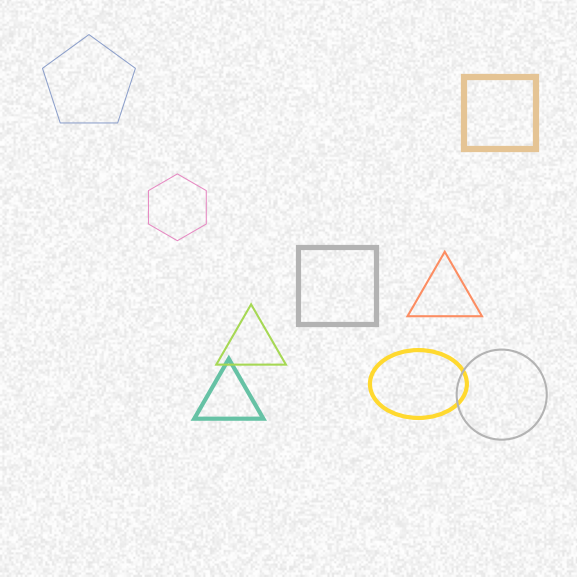[{"shape": "triangle", "thickness": 2, "radius": 0.35, "center": [0.396, 0.309]}, {"shape": "triangle", "thickness": 1, "radius": 0.37, "center": [0.77, 0.489]}, {"shape": "pentagon", "thickness": 0.5, "radius": 0.42, "center": [0.154, 0.855]}, {"shape": "hexagon", "thickness": 0.5, "radius": 0.29, "center": [0.307, 0.64]}, {"shape": "triangle", "thickness": 1, "radius": 0.35, "center": [0.435, 0.403]}, {"shape": "oval", "thickness": 2, "radius": 0.42, "center": [0.725, 0.334]}, {"shape": "square", "thickness": 3, "radius": 0.31, "center": [0.866, 0.804]}, {"shape": "circle", "thickness": 1, "radius": 0.39, "center": [0.869, 0.316]}, {"shape": "square", "thickness": 2.5, "radius": 0.34, "center": [0.583, 0.505]}]